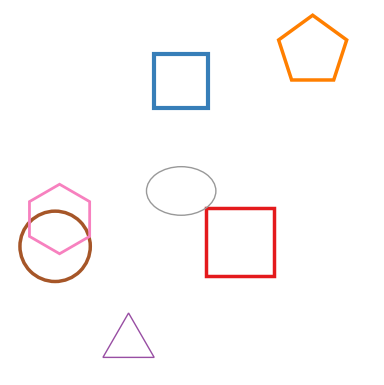[{"shape": "square", "thickness": 2.5, "radius": 0.44, "center": [0.623, 0.372]}, {"shape": "square", "thickness": 3, "radius": 0.35, "center": [0.47, 0.789]}, {"shape": "triangle", "thickness": 1, "radius": 0.38, "center": [0.334, 0.11]}, {"shape": "pentagon", "thickness": 2.5, "radius": 0.46, "center": [0.812, 0.867]}, {"shape": "circle", "thickness": 2.5, "radius": 0.46, "center": [0.143, 0.36]}, {"shape": "hexagon", "thickness": 2, "radius": 0.45, "center": [0.155, 0.431]}, {"shape": "oval", "thickness": 1, "radius": 0.45, "center": [0.471, 0.504]}]